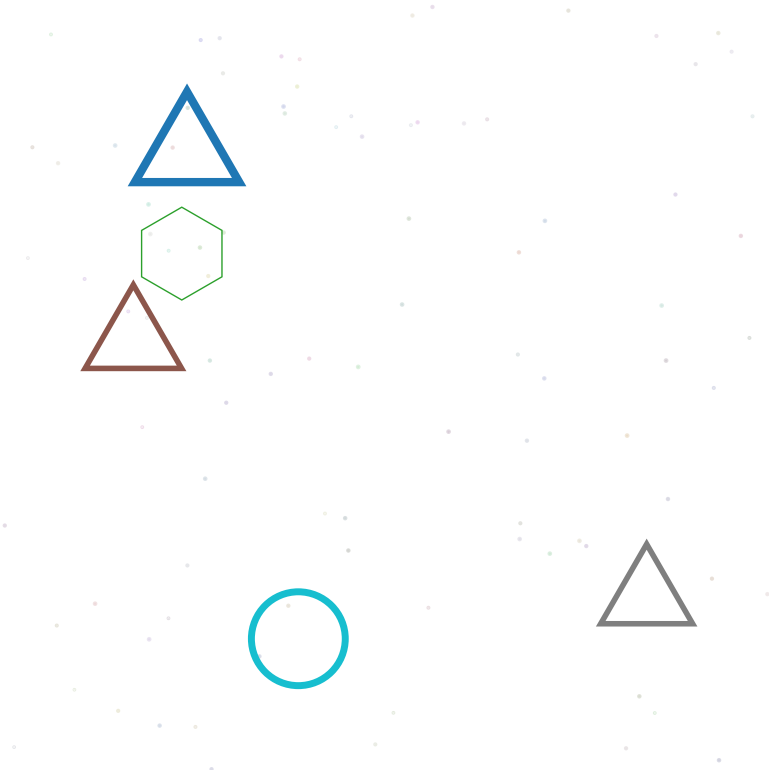[{"shape": "triangle", "thickness": 3, "radius": 0.39, "center": [0.243, 0.803]}, {"shape": "hexagon", "thickness": 0.5, "radius": 0.3, "center": [0.236, 0.671]}, {"shape": "triangle", "thickness": 2, "radius": 0.36, "center": [0.173, 0.558]}, {"shape": "triangle", "thickness": 2, "radius": 0.34, "center": [0.84, 0.224]}, {"shape": "circle", "thickness": 2.5, "radius": 0.3, "center": [0.387, 0.17]}]